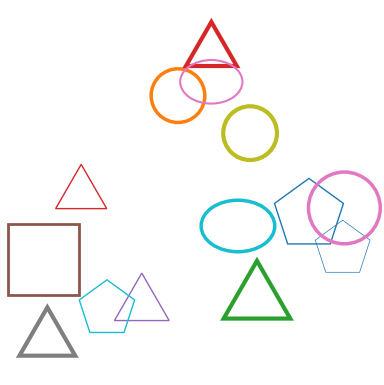[{"shape": "pentagon", "thickness": 1, "radius": 0.47, "center": [0.802, 0.443]}, {"shape": "pentagon", "thickness": 0.5, "radius": 0.37, "center": [0.89, 0.353]}, {"shape": "circle", "thickness": 2.5, "radius": 0.35, "center": [0.462, 0.752]}, {"shape": "triangle", "thickness": 3, "radius": 0.5, "center": [0.667, 0.223]}, {"shape": "triangle", "thickness": 3, "radius": 0.38, "center": [0.549, 0.867]}, {"shape": "triangle", "thickness": 1, "radius": 0.38, "center": [0.211, 0.496]}, {"shape": "triangle", "thickness": 1, "radius": 0.41, "center": [0.368, 0.208]}, {"shape": "square", "thickness": 2, "radius": 0.46, "center": [0.113, 0.325]}, {"shape": "circle", "thickness": 2.5, "radius": 0.47, "center": [0.894, 0.46]}, {"shape": "oval", "thickness": 1.5, "radius": 0.4, "center": [0.549, 0.788]}, {"shape": "triangle", "thickness": 3, "radius": 0.42, "center": [0.123, 0.118]}, {"shape": "circle", "thickness": 3, "radius": 0.35, "center": [0.65, 0.654]}, {"shape": "pentagon", "thickness": 1, "radius": 0.38, "center": [0.278, 0.198]}, {"shape": "oval", "thickness": 2.5, "radius": 0.48, "center": [0.618, 0.413]}]